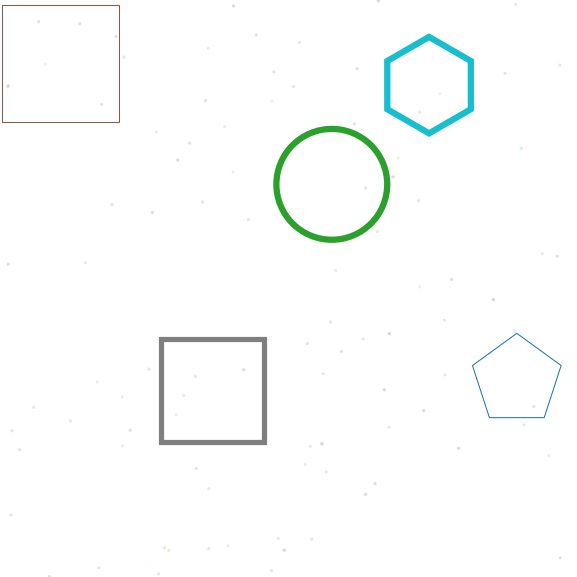[{"shape": "pentagon", "thickness": 0.5, "radius": 0.4, "center": [0.895, 0.341]}, {"shape": "circle", "thickness": 3, "radius": 0.48, "center": [0.575, 0.68]}, {"shape": "square", "thickness": 0.5, "radius": 0.51, "center": [0.105, 0.89]}, {"shape": "square", "thickness": 2.5, "radius": 0.44, "center": [0.368, 0.323]}, {"shape": "hexagon", "thickness": 3, "radius": 0.42, "center": [0.743, 0.852]}]